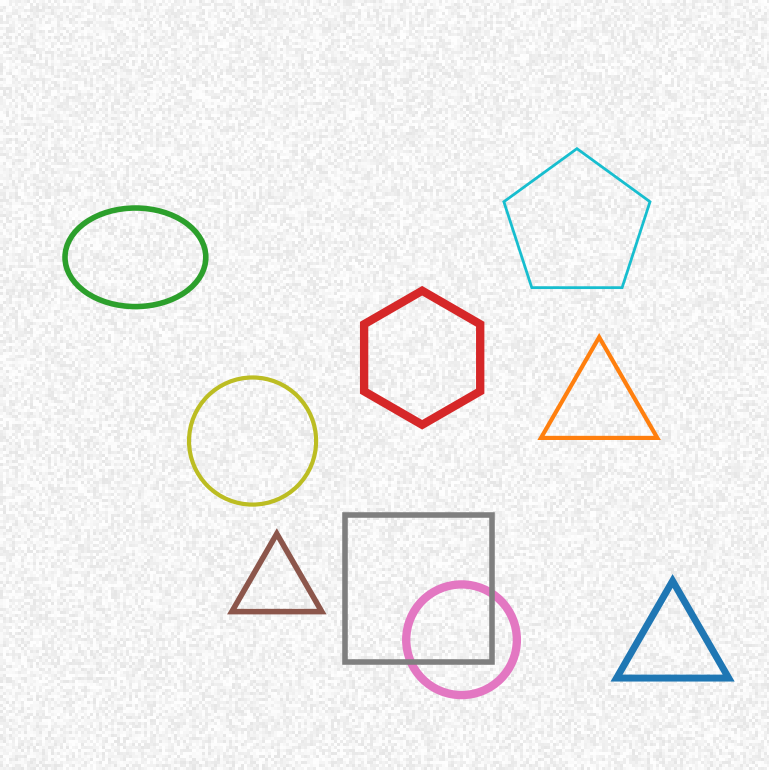[{"shape": "triangle", "thickness": 2.5, "radius": 0.42, "center": [0.874, 0.161]}, {"shape": "triangle", "thickness": 1.5, "radius": 0.44, "center": [0.778, 0.475]}, {"shape": "oval", "thickness": 2, "radius": 0.46, "center": [0.176, 0.666]}, {"shape": "hexagon", "thickness": 3, "radius": 0.44, "center": [0.548, 0.535]}, {"shape": "triangle", "thickness": 2, "radius": 0.34, "center": [0.359, 0.239]}, {"shape": "circle", "thickness": 3, "radius": 0.36, "center": [0.599, 0.169]}, {"shape": "square", "thickness": 2, "radius": 0.48, "center": [0.543, 0.236]}, {"shape": "circle", "thickness": 1.5, "radius": 0.41, "center": [0.328, 0.427]}, {"shape": "pentagon", "thickness": 1, "radius": 0.5, "center": [0.749, 0.707]}]